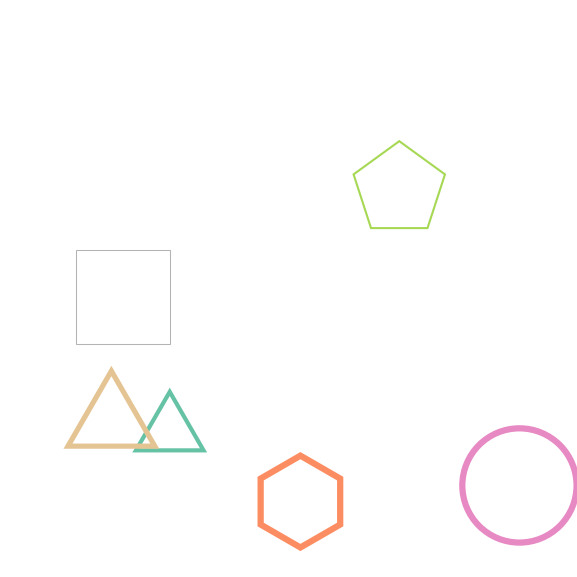[{"shape": "triangle", "thickness": 2, "radius": 0.34, "center": [0.294, 0.253]}, {"shape": "hexagon", "thickness": 3, "radius": 0.4, "center": [0.52, 0.131]}, {"shape": "circle", "thickness": 3, "radius": 0.49, "center": [0.899, 0.159]}, {"shape": "pentagon", "thickness": 1, "radius": 0.42, "center": [0.691, 0.671]}, {"shape": "triangle", "thickness": 2.5, "radius": 0.43, "center": [0.193, 0.27]}, {"shape": "square", "thickness": 0.5, "radius": 0.41, "center": [0.212, 0.485]}]